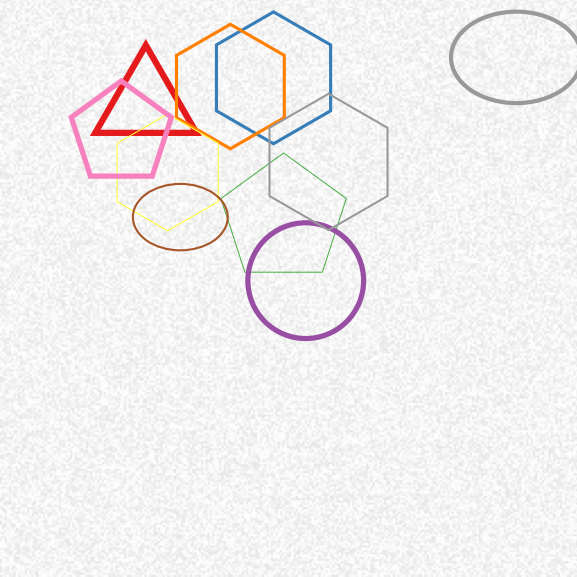[{"shape": "triangle", "thickness": 3, "radius": 0.51, "center": [0.253, 0.82]}, {"shape": "hexagon", "thickness": 1.5, "radius": 0.57, "center": [0.474, 0.864]}, {"shape": "pentagon", "thickness": 0.5, "radius": 0.57, "center": [0.491, 0.62]}, {"shape": "circle", "thickness": 2.5, "radius": 0.5, "center": [0.529, 0.513]}, {"shape": "hexagon", "thickness": 1.5, "radius": 0.54, "center": [0.399, 0.849]}, {"shape": "hexagon", "thickness": 0.5, "radius": 0.51, "center": [0.29, 0.701]}, {"shape": "oval", "thickness": 1, "radius": 0.41, "center": [0.312, 0.623]}, {"shape": "pentagon", "thickness": 2.5, "radius": 0.46, "center": [0.21, 0.768]}, {"shape": "hexagon", "thickness": 1, "radius": 0.59, "center": [0.569, 0.719]}, {"shape": "oval", "thickness": 2, "radius": 0.57, "center": [0.894, 0.9]}]